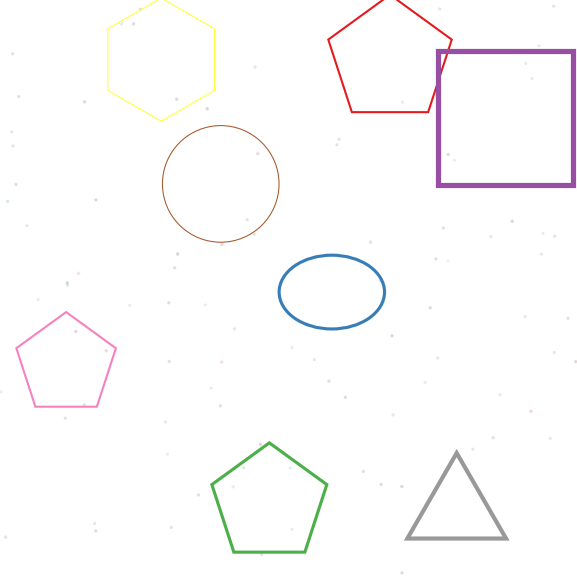[{"shape": "pentagon", "thickness": 1, "radius": 0.56, "center": [0.675, 0.896]}, {"shape": "oval", "thickness": 1.5, "radius": 0.46, "center": [0.575, 0.493]}, {"shape": "pentagon", "thickness": 1.5, "radius": 0.52, "center": [0.466, 0.128]}, {"shape": "square", "thickness": 2.5, "radius": 0.58, "center": [0.875, 0.795]}, {"shape": "hexagon", "thickness": 0.5, "radius": 0.53, "center": [0.279, 0.896]}, {"shape": "circle", "thickness": 0.5, "radius": 0.5, "center": [0.382, 0.681]}, {"shape": "pentagon", "thickness": 1, "radius": 0.45, "center": [0.115, 0.368]}, {"shape": "triangle", "thickness": 2, "radius": 0.49, "center": [0.791, 0.116]}]